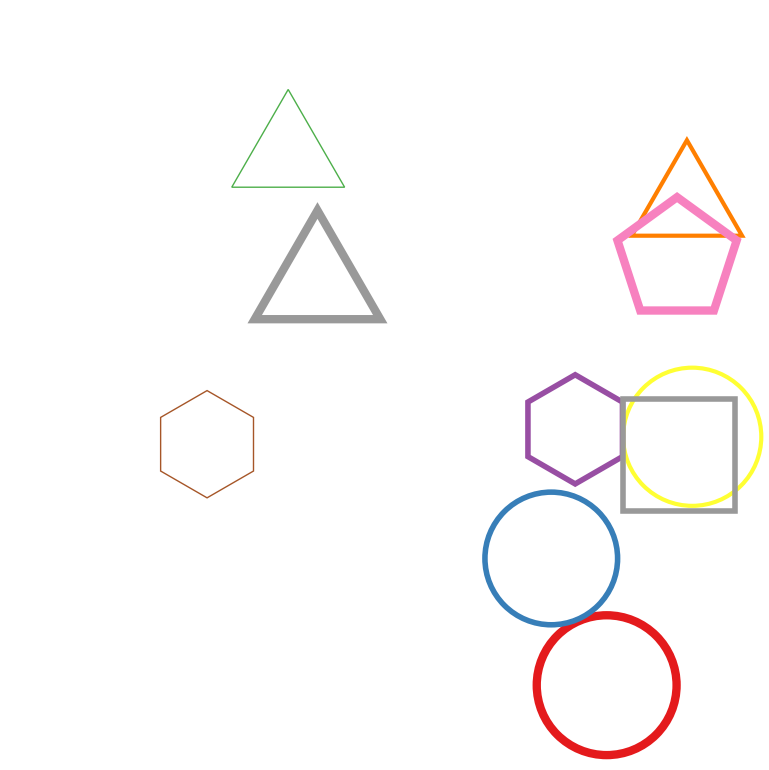[{"shape": "circle", "thickness": 3, "radius": 0.45, "center": [0.788, 0.11]}, {"shape": "circle", "thickness": 2, "radius": 0.43, "center": [0.716, 0.275]}, {"shape": "triangle", "thickness": 0.5, "radius": 0.42, "center": [0.374, 0.799]}, {"shape": "hexagon", "thickness": 2, "radius": 0.35, "center": [0.747, 0.442]}, {"shape": "triangle", "thickness": 1.5, "radius": 0.41, "center": [0.892, 0.735]}, {"shape": "circle", "thickness": 1.5, "radius": 0.45, "center": [0.899, 0.433]}, {"shape": "hexagon", "thickness": 0.5, "radius": 0.35, "center": [0.269, 0.423]}, {"shape": "pentagon", "thickness": 3, "radius": 0.41, "center": [0.879, 0.663]}, {"shape": "square", "thickness": 2, "radius": 0.36, "center": [0.882, 0.41]}, {"shape": "triangle", "thickness": 3, "radius": 0.47, "center": [0.412, 0.633]}]